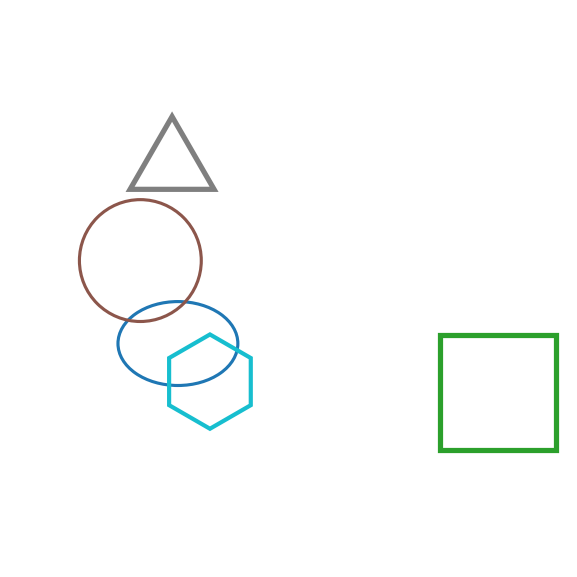[{"shape": "oval", "thickness": 1.5, "radius": 0.52, "center": [0.308, 0.404]}, {"shape": "square", "thickness": 2.5, "radius": 0.5, "center": [0.862, 0.319]}, {"shape": "circle", "thickness": 1.5, "radius": 0.53, "center": [0.243, 0.548]}, {"shape": "triangle", "thickness": 2.5, "radius": 0.42, "center": [0.298, 0.713]}, {"shape": "hexagon", "thickness": 2, "radius": 0.41, "center": [0.364, 0.338]}]